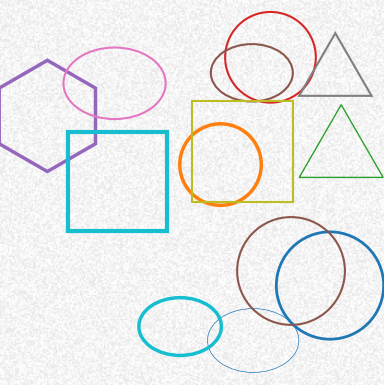[{"shape": "circle", "thickness": 2, "radius": 0.7, "center": [0.857, 0.258]}, {"shape": "oval", "thickness": 0.5, "radius": 0.59, "center": [0.658, 0.116]}, {"shape": "circle", "thickness": 2.5, "radius": 0.53, "center": [0.573, 0.573]}, {"shape": "triangle", "thickness": 1, "radius": 0.63, "center": [0.886, 0.602]}, {"shape": "circle", "thickness": 1.5, "radius": 0.59, "center": [0.703, 0.851]}, {"shape": "hexagon", "thickness": 2.5, "radius": 0.72, "center": [0.123, 0.699]}, {"shape": "circle", "thickness": 1.5, "radius": 0.7, "center": [0.756, 0.296]}, {"shape": "oval", "thickness": 1.5, "radius": 0.53, "center": [0.654, 0.811]}, {"shape": "oval", "thickness": 1.5, "radius": 0.66, "center": [0.298, 0.784]}, {"shape": "triangle", "thickness": 1.5, "radius": 0.54, "center": [0.871, 0.805]}, {"shape": "square", "thickness": 1.5, "radius": 0.65, "center": [0.631, 0.607]}, {"shape": "oval", "thickness": 2.5, "radius": 0.54, "center": [0.468, 0.152]}, {"shape": "square", "thickness": 3, "radius": 0.64, "center": [0.304, 0.527]}]